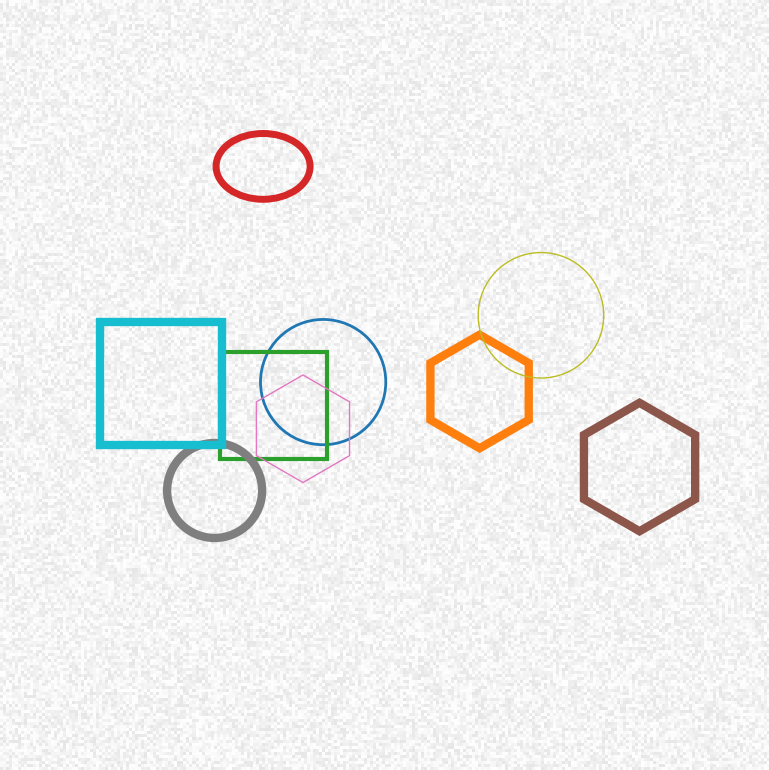[{"shape": "circle", "thickness": 1, "radius": 0.41, "center": [0.42, 0.504]}, {"shape": "hexagon", "thickness": 3, "radius": 0.37, "center": [0.623, 0.492]}, {"shape": "square", "thickness": 1.5, "radius": 0.35, "center": [0.355, 0.473]}, {"shape": "oval", "thickness": 2.5, "radius": 0.31, "center": [0.342, 0.784]}, {"shape": "hexagon", "thickness": 3, "radius": 0.42, "center": [0.831, 0.393]}, {"shape": "hexagon", "thickness": 0.5, "radius": 0.35, "center": [0.393, 0.443]}, {"shape": "circle", "thickness": 3, "radius": 0.31, "center": [0.279, 0.363]}, {"shape": "circle", "thickness": 0.5, "radius": 0.41, "center": [0.703, 0.591]}, {"shape": "square", "thickness": 3, "radius": 0.4, "center": [0.209, 0.502]}]